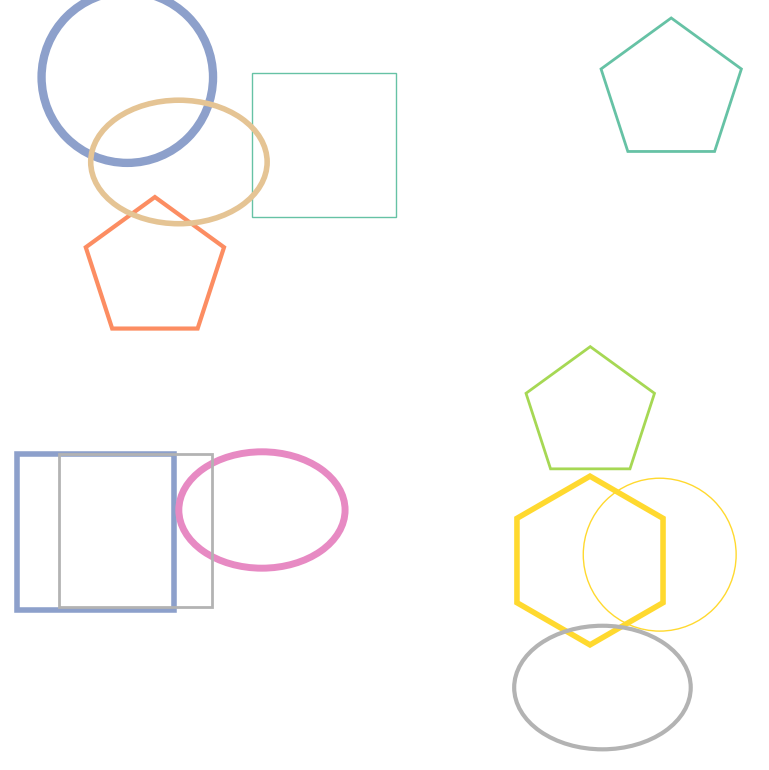[{"shape": "square", "thickness": 0.5, "radius": 0.47, "center": [0.421, 0.812]}, {"shape": "pentagon", "thickness": 1, "radius": 0.48, "center": [0.872, 0.881]}, {"shape": "pentagon", "thickness": 1.5, "radius": 0.47, "center": [0.201, 0.65]}, {"shape": "square", "thickness": 2, "radius": 0.51, "center": [0.124, 0.309]}, {"shape": "circle", "thickness": 3, "radius": 0.56, "center": [0.165, 0.9]}, {"shape": "oval", "thickness": 2.5, "radius": 0.54, "center": [0.34, 0.338]}, {"shape": "pentagon", "thickness": 1, "radius": 0.44, "center": [0.767, 0.462]}, {"shape": "hexagon", "thickness": 2, "radius": 0.55, "center": [0.766, 0.272]}, {"shape": "circle", "thickness": 0.5, "radius": 0.5, "center": [0.857, 0.28]}, {"shape": "oval", "thickness": 2, "radius": 0.57, "center": [0.232, 0.79]}, {"shape": "oval", "thickness": 1.5, "radius": 0.57, "center": [0.782, 0.107]}, {"shape": "square", "thickness": 1, "radius": 0.5, "center": [0.176, 0.311]}]